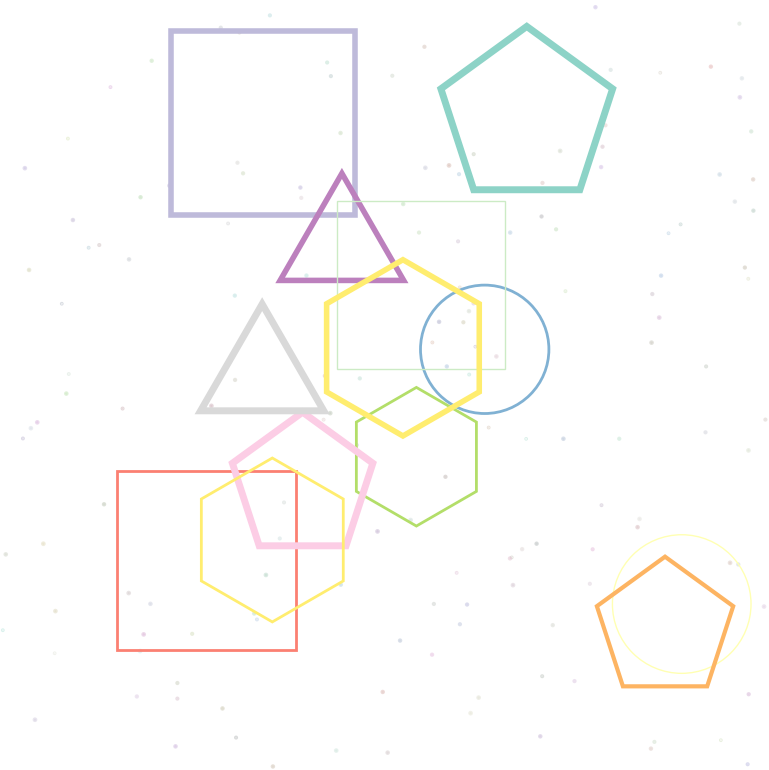[{"shape": "pentagon", "thickness": 2.5, "radius": 0.59, "center": [0.684, 0.848]}, {"shape": "circle", "thickness": 0.5, "radius": 0.45, "center": [0.885, 0.216]}, {"shape": "square", "thickness": 2, "radius": 0.6, "center": [0.341, 0.84]}, {"shape": "square", "thickness": 1, "radius": 0.58, "center": [0.268, 0.272]}, {"shape": "circle", "thickness": 1, "radius": 0.42, "center": [0.629, 0.546]}, {"shape": "pentagon", "thickness": 1.5, "radius": 0.47, "center": [0.864, 0.184]}, {"shape": "hexagon", "thickness": 1, "radius": 0.45, "center": [0.541, 0.407]}, {"shape": "pentagon", "thickness": 2.5, "radius": 0.48, "center": [0.393, 0.369]}, {"shape": "triangle", "thickness": 2.5, "radius": 0.46, "center": [0.34, 0.513]}, {"shape": "triangle", "thickness": 2, "radius": 0.46, "center": [0.444, 0.682]}, {"shape": "square", "thickness": 0.5, "radius": 0.55, "center": [0.547, 0.63]}, {"shape": "hexagon", "thickness": 1, "radius": 0.53, "center": [0.354, 0.299]}, {"shape": "hexagon", "thickness": 2, "radius": 0.57, "center": [0.523, 0.548]}]